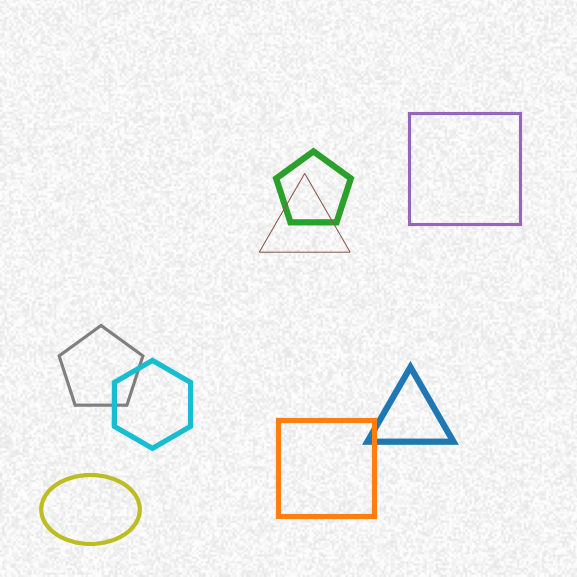[{"shape": "triangle", "thickness": 3, "radius": 0.43, "center": [0.711, 0.277]}, {"shape": "square", "thickness": 2.5, "radius": 0.42, "center": [0.564, 0.189]}, {"shape": "pentagon", "thickness": 3, "radius": 0.34, "center": [0.543, 0.669]}, {"shape": "square", "thickness": 1.5, "radius": 0.48, "center": [0.805, 0.707]}, {"shape": "triangle", "thickness": 0.5, "radius": 0.45, "center": [0.528, 0.608]}, {"shape": "pentagon", "thickness": 1.5, "radius": 0.38, "center": [0.175, 0.359]}, {"shape": "oval", "thickness": 2, "radius": 0.43, "center": [0.157, 0.117]}, {"shape": "hexagon", "thickness": 2.5, "radius": 0.38, "center": [0.264, 0.299]}]